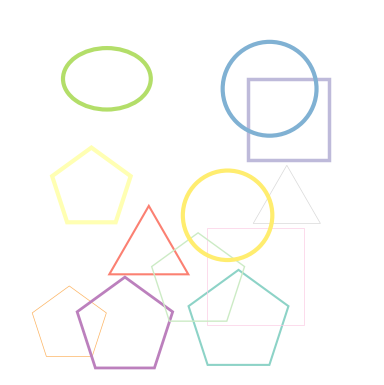[{"shape": "pentagon", "thickness": 1.5, "radius": 0.68, "center": [0.619, 0.163]}, {"shape": "pentagon", "thickness": 3, "radius": 0.54, "center": [0.237, 0.509]}, {"shape": "square", "thickness": 2.5, "radius": 0.52, "center": [0.749, 0.689]}, {"shape": "triangle", "thickness": 1.5, "radius": 0.59, "center": [0.387, 0.347]}, {"shape": "circle", "thickness": 3, "radius": 0.61, "center": [0.7, 0.769]}, {"shape": "pentagon", "thickness": 0.5, "radius": 0.51, "center": [0.18, 0.156]}, {"shape": "oval", "thickness": 3, "radius": 0.57, "center": [0.278, 0.795]}, {"shape": "square", "thickness": 0.5, "radius": 0.63, "center": [0.664, 0.281]}, {"shape": "triangle", "thickness": 0.5, "radius": 0.5, "center": [0.745, 0.47]}, {"shape": "pentagon", "thickness": 2, "radius": 0.65, "center": [0.324, 0.15]}, {"shape": "pentagon", "thickness": 1, "radius": 0.63, "center": [0.515, 0.268]}, {"shape": "circle", "thickness": 3, "radius": 0.58, "center": [0.591, 0.441]}]